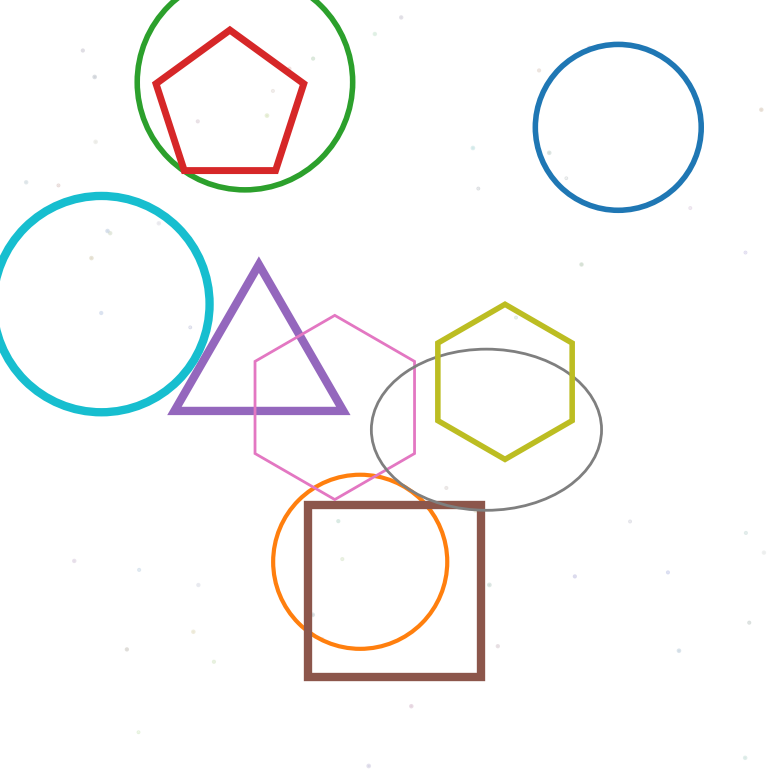[{"shape": "circle", "thickness": 2, "radius": 0.54, "center": [0.803, 0.835]}, {"shape": "circle", "thickness": 1.5, "radius": 0.57, "center": [0.468, 0.27]}, {"shape": "circle", "thickness": 2, "radius": 0.7, "center": [0.318, 0.893]}, {"shape": "pentagon", "thickness": 2.5, "radius": 0.5, "center": [0.299, 0.86]}, {"shape": "triangle", "thickness": 3, "radius": 0.63, "center": [0.336, 0.53]}, {"shape": "square", "thickness": 3, "radius": 0.56, "center": [0.512, 0.233]}, {"shape": "hexagon", "thickness": 1, "radius": 0.6, "center": [0.435, 0.471]}, {"shape": "oval", "thickness": 1, "radius": 0.75, "center": [0.632, 0.442]}, {"shape": "hexagon", "thickness": 2, "radius": 0.5, "center": [0.656, 0.504]}, {"shape": "circle", "thickness": 3, "radius": 0.7, "center": [0.132, 0.605]}]